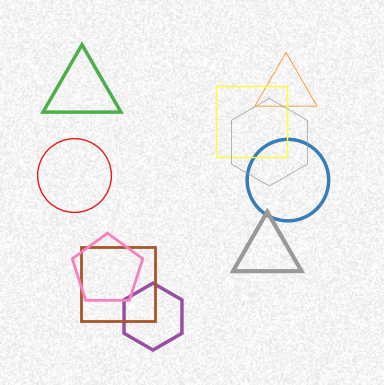[{"shape": "circle", "thickness": 1, "radius": 0.48, "center": [0.194, 0.544]}, {"shape": "circle", "thickness": 2.5, "radius": 0.53, "center": [0.748, 0.532]}, {"shape": "triangle", "thickness": 2.5, "radius": 0.58, "center": [0.213, 0.767]}, {"shape": "hexagon", "thickness": 2.5, "radius": 0.43, "center": [0.397, 0.178]}, {"shape": "triangle", "thickness": 0.5, "radius": 0.47, "center": [0.743, 0.771]}, {"shape": "square", "thickness": 1, "radius": 0.46, "center": [0.653, 0.685]}, {"shape": "square", "thickness": 2, "radius": 0.48, "center": [0.306, 0.262]}, {"shape": "pentagon", "thickness": 2, "radius": 0.48, "center": [0.279, 0.298]}, {"shape": "triangle", "thickness": 3, "radius": 0.51, "center": [0.694, 0.347]}, {"shape": "hexagon", "thickness": 0.5, "radius": 0.57, "center": [0.7, 0.631]}]